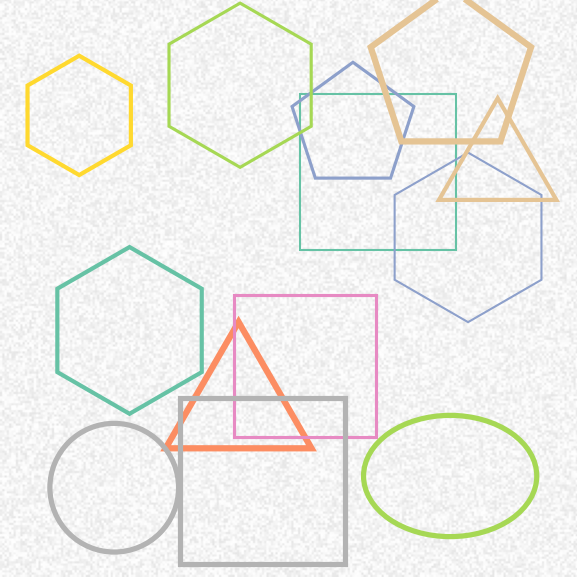[{"shape": "hexagon", "thickness": 2, "radius": 0.72, "center": [0.224, 0.427]}, {"shape": "square", "thickness": 1, "radius": 0.67, "center": [0.654, 0.701]}, {"shape": "triangle", "thickness": 3, "radius": 0.73, "center": [0.413, 0.296]}, {"shape": "pentagon", "thickness": 1.5, "radius": 0.55, "center": [0.611, 0.78]}, {"shape": "hexagon", "thickness": 1, "radius": 0.73, "center": [0.81, 0.588]}, {"shape": "square", "thickness": 1.5, "radius": 0.62, "center": [0.528, 0.365]}, {"shape": "hexagon", "thickness": 1.5, "radius": 0.71, "center": [0.416, 0.852]}, {"shape": "oval", "thickness": 2.5, "radius": 0.75, "center": [0.779, 0.175]}, {"shape": "hexagon", "thickness": 2, "radius": 0.52, "center": [0.137, 0.799]}, {"shape": "pentagon", "thickness": 3, "radius": 0.73, "center": [0.781, 0.872]}, {"shape": "triangle", "thickness": 2, "radius": 0.59, "center": [0.862, 0.712]}, {"shape": "square", "thickness": 2.5, "radius": 0.72, "center": [0.455, 0.167]}, {"shape": "circle", "thickness": 2.5, "radius": 0.56, "center": [0.198, 0.155]}]